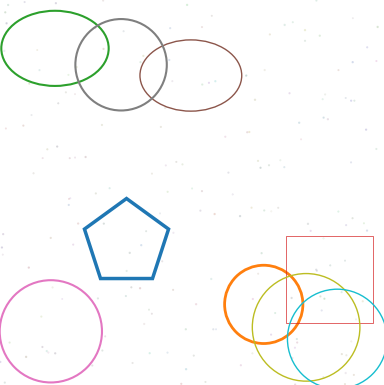[{"shape": "pentagon", "thickness": 2.5, "radius": 0.57, "center": [0.329, 0.369]}, {"shape": "circle", "thickness": 2, "radius": 0.51, "center": [0.685, 0.209]}, {"shape": "oval", "thickness": 1.5, "radius": 0.7, "center": [0.143, 0.874]}, {"shape": "square", "thickness": 0.5, "radius": 0.57, "center": [0.857, 0.273]}, {"shape": "oval", "thickness": 1, "radius": 0.66, "center": [0.496, 0.804]}, {"shape": "circle", "thickness": 1.5, "radius": 0.66, "center": [0.132, 0.139]}, {"shape": "circle", "thickness": 1.5, "radius": 0.59, "center": [0.314, 0.832]}, {"shape": "circle", "thickness": 1, "radius": 0.7, "center": [0.795, 0.15]}, {"shape": "circle", "thickness": 1, "radius": 0.65, "center": [0.876, 0.12]}]